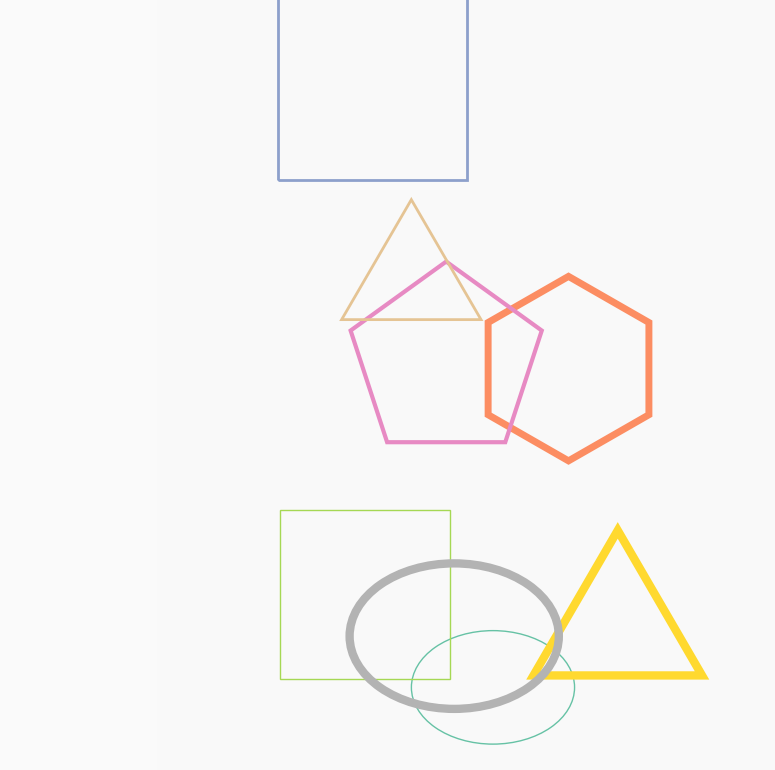[{"shape": "oval", "thickness": 0.5, "radius": 0.53, "center": [0.636, 0.107]}, {"shape": "hexagon", "thickness": 2.5, "radius": 0.6, "center": [0.734, 0.521]}, {"shape": "square", "thickness": 1, "radius": 0.61, "center": [0.481, 0.889]}, {"shape": "pentagon", "thickness": 1.5, "radius": 0.65, "center": [0.576, 0.531]}, {"shape": "square", "thickness": 0.5, "radius": 0.55, "center": [0.471, 0.227]}, {"shape": "triangle", "thickness": 3, "radius": 0.63, "center": [0.797, 0.186]}, {"shape": "triangle", "thickness": 1, "radius": 0.52, "center": [0.531, 0.637]}, {"shape": "oval", "thickness": 3, "radius": 0.67, "center": [0.586, 0.174]}]